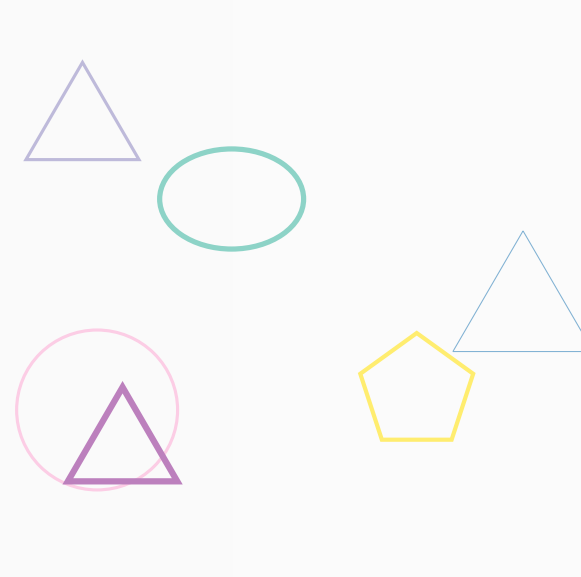[{"shape": "oval", "thickness": 2.5, "radius": 0.62, "center": [0.399, 0.655]}, {"shape": "triangle", "thickness": 1.5, "radius": 0.56, "center": [0.142, 0.779]}, {"shape": "triangle", "thickness": 0.5, "radius": 0.7, "center": [0.9, 0.46]}, {"shape": "circle", "thickness": 1.5, "radius": 0.69, "center": [0.167, 0.289]}, {"shape": "triangle", "thickness": 3, "radius": 0.54, "center": [0.211, 0.22]}, {"shape": "pentagon", "thickness": 2, "radius": 0.51, "center": [0.717, 0.32]}]